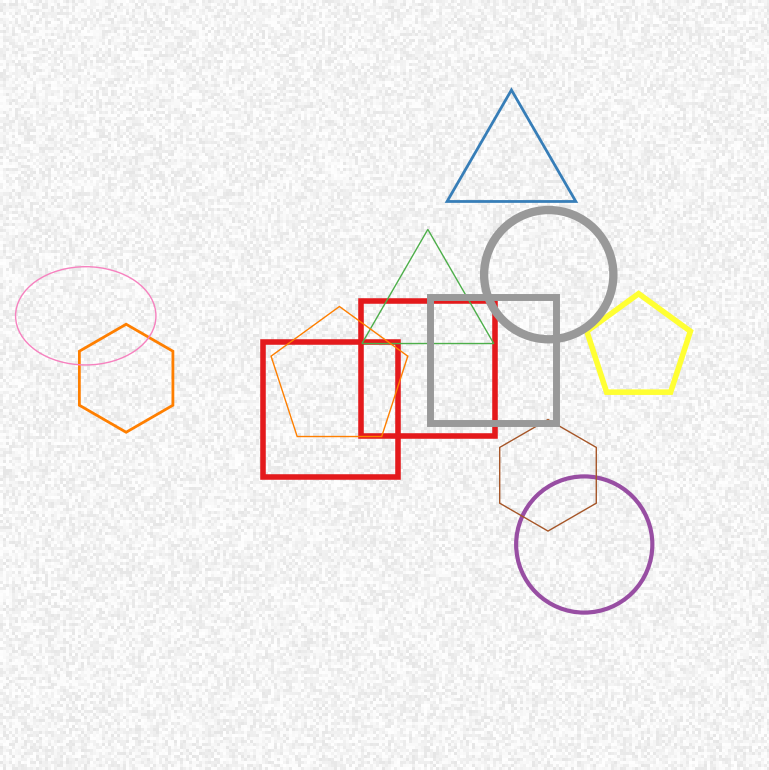[{"shape": "square", "thickness": 2, "radius": 0.44, "center": [0.429, 0.468]}, {"shape": "square", "thickness": 2, "radius": 0.44, "center": [0.556, 0.521]}, {"shape": "triangle", "thickness": 1, "radius": 0.48, "center": [0.664, 0.787]}, {"shape": "triangle", "thickness": 0.5, "radius": 0.49, "center": [0.556, 0.603]}, {"shape": "circle", "thickness": 1.5, "radius": 0.44, "center": [0.759, 0.293]}, {"shape": "pentagon", "thickness": 0.5, "radius": 0.47, "center": [0.441, 0.509]}, {"shape": "hexagon", "thickness": 1, "radius": 0.35, "center": [0.164, 0.509]}, {"shape": "pentagon", "thickness": 2, "radius": 0.35, "center": [0.829, 0.548]}, {"shape": "hexagon", "thickness": 0.5, "radius": 0.36, "center": [0.712, 0.383]}, {"shape": "oval", "thickness": 0.5, "radius": 0.46, "center": [0.111, 0.59]}, {"shape": "circle", "thickness": 3, "radius": 0.42, "center": [0.713, 0.643]}, {"shape": "square", "thickness": 2.5, "radius": 0.41, "center": [0.64, 0.533]}]